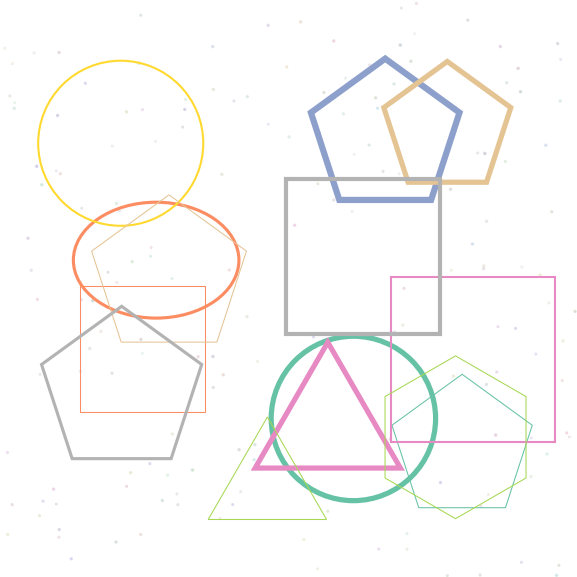[{"shape": "pentagon", "thickness": 0.5, "radius": 0.64, "center": [0.8, 0.223]}, {"shape": "circle", "thickness": 2.5, "radius": 0.71, "center": [0.612, 0.275]}, {"shape": "square", "thickness": 0.5, "radius": 0.54, "center": [0.247, 0.395]}, {"shape": "oval", "thickness": 1.5, "radius": 0.72, "center": [0.27, 0.549]}, {"shape": "pentagon", "thickness": 3, "radius": 0.68, "center": [0.667, 0.762]}, {"shape": "square", "thickness": 1, "radius": 0.71, "center": [0.819, 0.376]}, {"shape": "triangle", "thickness": 2.5, "radius": 0.73, "center": [0.568, 0.261]}, {"shape": "hexagon", "thickness": 0.5, "radius": 0.7, "center": [0.789, 0.242]}, {"shape": "triangle", "thickness": 0.5, "radius": 0.59, "center": [0.463, 0.159]}, {"shape": "circle", "thickness": 1, "radius": 0.71, "center": [0.209, 0.751]}, {"shape": "pentagon", "thickness": 0.5, "radius": 0.7, "center": [0.293, 0.521]}, {"shape": "pentagon", "thickness": 2.5, "radius": 0.58, "center": [0.775, 0.777]}, {"shape": "square", "thickness": 2, "radius": 0.67, "center": [0.629, 0.555]}, {"shape": "pentagon", "thickness": 1.5, "radius": 0.73, "center": [0.211, 0.323]}]